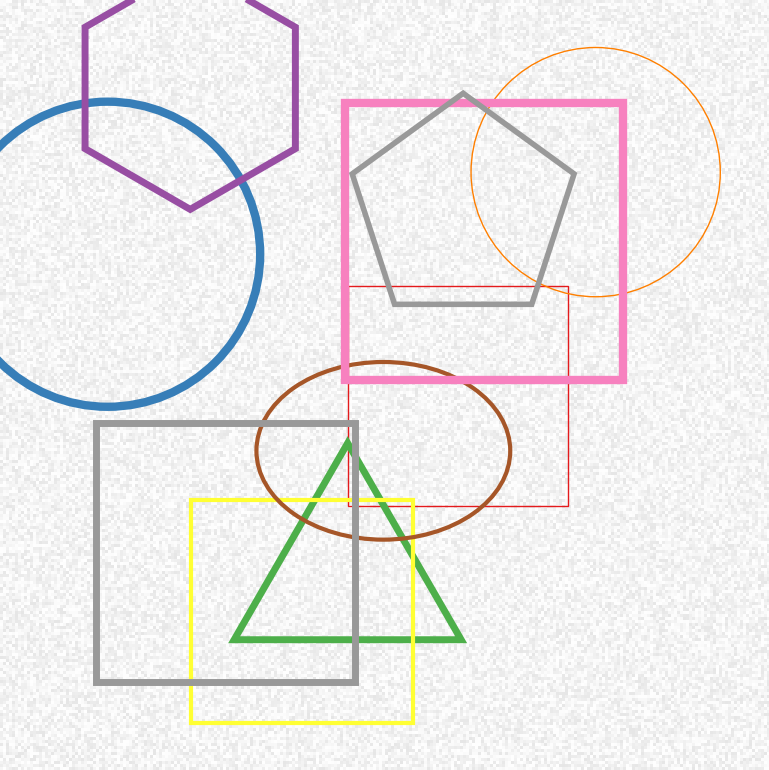[{"shape": "square", "thickness": 0.5, "radius": 0.71, "center": [0.595, 0.486]}, {"shape": "circle", "thickness": 3, "radius": 0.99, "center": [0.14, 0.67]}, {"shape": "triangle", "thickness": 2.5, "radius": 0.85, "center": [0.451, 0.254]}, {"shape": "hexagon", "thickness": 2.5, "radius": 0.79, "center": [0.247, 0.886]}, {"shape": "circle", "thickness": 0.5, "radius": 0.81, "center": [0.774, 0.776]}, {"shape": "square", "thickness": 1.5, "radius": 0.72, "center": [0.392, 0.206]}, {"shape": "oval", "thickness": 1.5, "radius": 0.82, "center": [0.498, 0.415]}, {"shape": "square", "thickness": 3, "radius": 0.9, "center": [0.628, 0.686]}, {"shape": "square", "thickness": 2.5, "radius": 0.84, "center": [0.292, 0.283]}, {"shape": "pentagon", "thickness": 2, "radius": 0.76, "center": [0.601, 0.727]}]